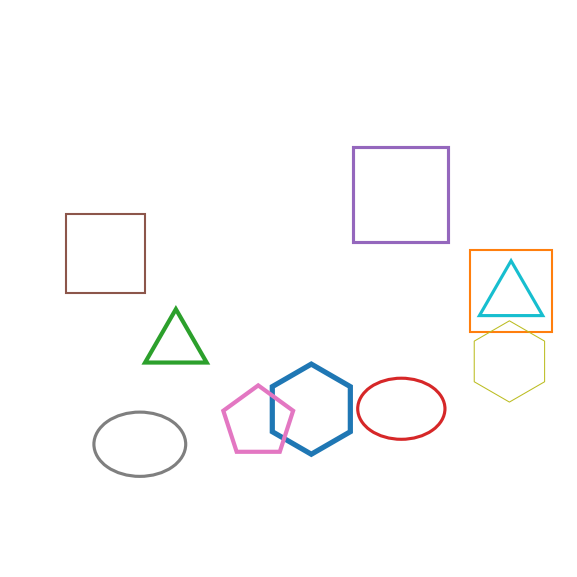[{"shape": "hexagon", "thickness": 2.5, "radius": 0.39, "center": [0.539, 0.291]}, {"shape": "square", "thickness": 1, "radius": 0.35, "center": [0.884, 0.495]}, {"shape": "triangle", "thickness": 2, "radius": 0.31, "center": [0.305, 0.402]}, {"shape": "oval", "thickness": 1.5, "radius": 0.38, "center": [0.695, 0.291]}, {"shape": "square", "thickness": 1.5, "radius": 0.41, "center": [0.693, 0.662]}, {"shape": "square", "thickness": 1, "radius": 0.34, "center": [0.183, 0.56]}, {"shape": "pentagon", "thickness": 2, "radius": 0.32, "center": [0.447, 0.268]}, {"shape": "oval", "thickness": 1.5, "radius": 0.4, "center": [0.242, 0.23]}, {"shape": "hexagon", "thickness": 0.5, "radius": 0.35, "center": [0.882, 0.373]}, {"shape": "triangle", "thickness": 1.5, "radius": 0.32, "center": [0.885, 0.484]}]